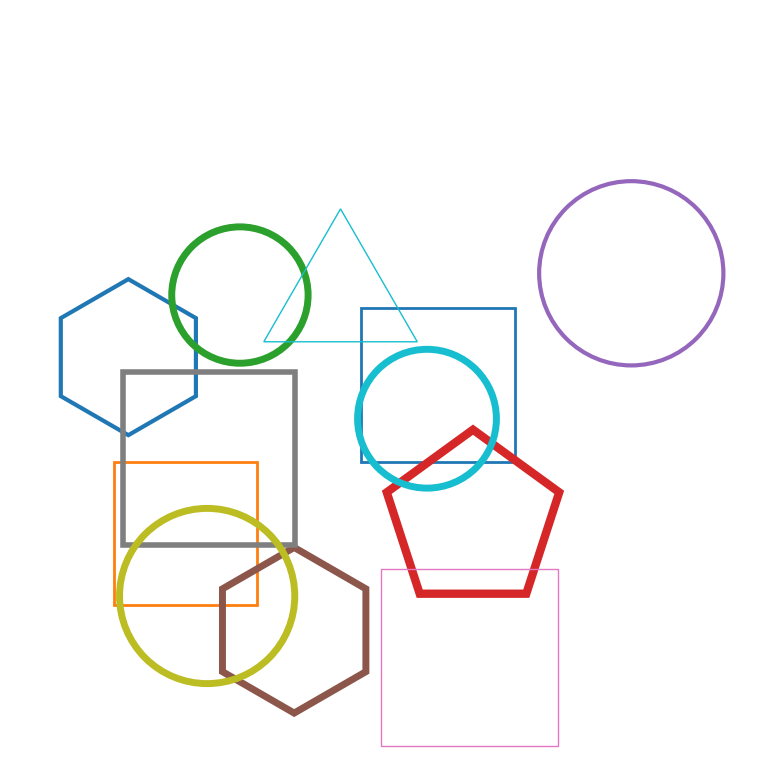[{"shape": "square", "thickness": 1, "radius": 0.5, "center": [0.569, 0.5]}, {"shape": "hexagon", "thickness": 1.5, "radius": 0.51, "center": [0.167, 0.536]}, {"shape": "square", "thickness": 1, "radius": 0.46, "center": [0.241, 0.307]}, {"shape": "circle", "thickness": 2.5, "radius": 0.44, "center": [0.312, 0.617]}, {"shape": "pentagon", "thickness": 3, "radius": 0.59, "center": [0.614, 0.324]}, {"shape": "circle", "thickness": 1.5, "radius": 0.6, "center": [0.82, 0.645]}, {"shape": "hexagon", "thickness": 2.5, "radius": 0.54, "center": [0.382, 0.181]}, {"shape": "square", "thickness": 0.5, "radius": 0.57, "center": [0.61, 0.146]}, {"shape": "square", "thickness": 2, "radius": 0.56, "center": [0.271, 0.405]}, {"shape": "circle", "thickness": 2.5, "radius": 0.57, "center": [0.269, 0.226]}, {"shape": "circle", "thickness": 2.5, "radius": 0.45, "center": [0.555, 0.456]}, {"shape": "triangle", "thickness": 0.5, "radius": 0.58, "center": [0.442, 0.614]}]